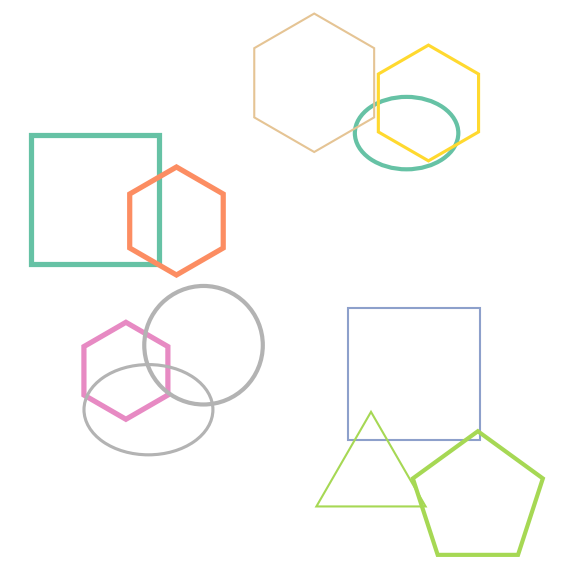[{"shape": "square", "thickness": 2.5, "radius": 0.56, "center": [0.165, 0.653]}, {"shape": "oval", "thickness": 2, "radius": 0.45, "center": [0.704, 0.769]}, {"shape": "hexagon", "thickness": 2.5, "radius": 0.47, "center": [0.306, 0.616]}, {"shape": "square", "thickness": 1, "radius": 0.57, "center": [0.717, 0.352]}, {"shape": "hexagon", "thickness": 2.5, "radius": 0.42, "center": [0.218, 0.357]}, {"shape": "triangle", "thickness": 1, "radius": 0.55, "center": [0.642, 0.177]}, {"shape": "pentagon", "thickness": 2, "radius": 0.59, "center": [0.827, 0.134]}, {"shape": "hexagon", "thickness": 1.5, "radius": 0.5, "center": [0.742, 0.821]}, {"shape": "hexagon", "thickness": 1, "radius": 0.6, "center": [0.544, 0.856]}, {"shape": "circle", "thickness": 2, "radius": 0.51, "center": [0.352, 0.401]}, {"shape": "oval", "thickness": 1.5, "radius": 0.56, "center": [0.257, 0.29]}]